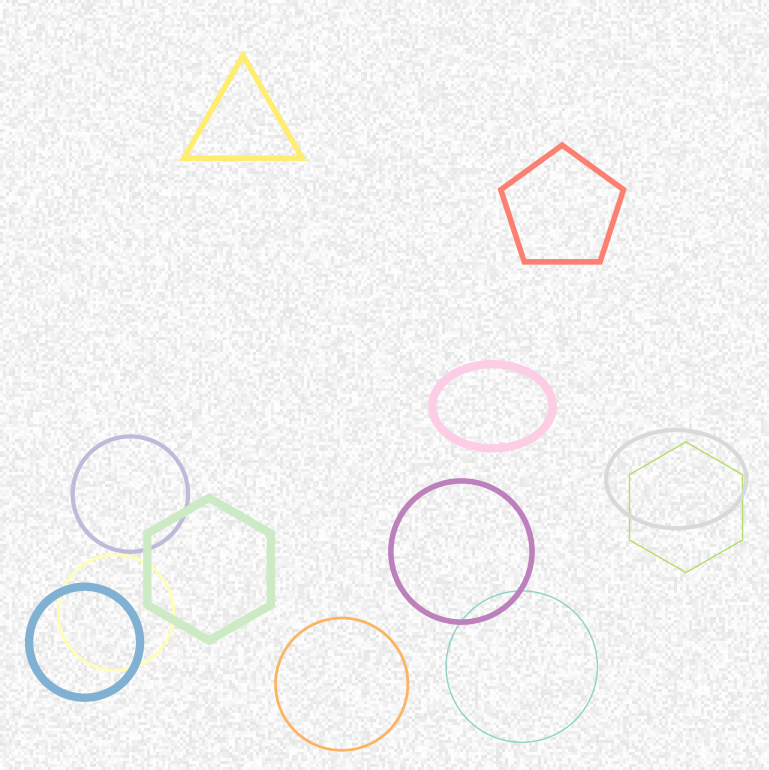[{"shape": "circle", "thickness": 0.5, "radius": 0.49, "center": [0.678, 0.134]}, {"shape": "circle", "thickness": 1, "radius": 0.38, "center": [0.151, 0.204]}, {"shape": "circle", "thickness": 1.5, "radius": 0.37, "center": [0.169, 0.358]}, {"shape": "pentagon", "thickness": 2, "radius": 0.42, "center": [0.73, 0.728]}, {"shape": "circle", "thickness": 3, "radius": 0.36, "center": [0.11, 0.166]}, {"shape": "circle", "thickness": 1, "radius": 0.43, "center": [0.444, 0.111]}, {"shape": "hexagon", "thickness": 0.5, "radius": 0.42, "center": [0.891, 0.341]}, {"shape": "oval", "thickness": 3, "radius": 0.39, "center": [0.64, 0.472]}, {"shape": "oval", "thickness": 1.5, "radius": 0.46, "center": [0.878, 0.378]}, {"shape": "circle", "thickness": 2, "radius": 0.46, "center": [0.599, 0.284]}, {"shape": "hexagon", "thickness": 3, "radius": 0.46, "center": [0.272, 0.261]}, {"shape": "triangle", "thickness": 2, "radius": 0.44, "center": [0.316, 0.839]}]